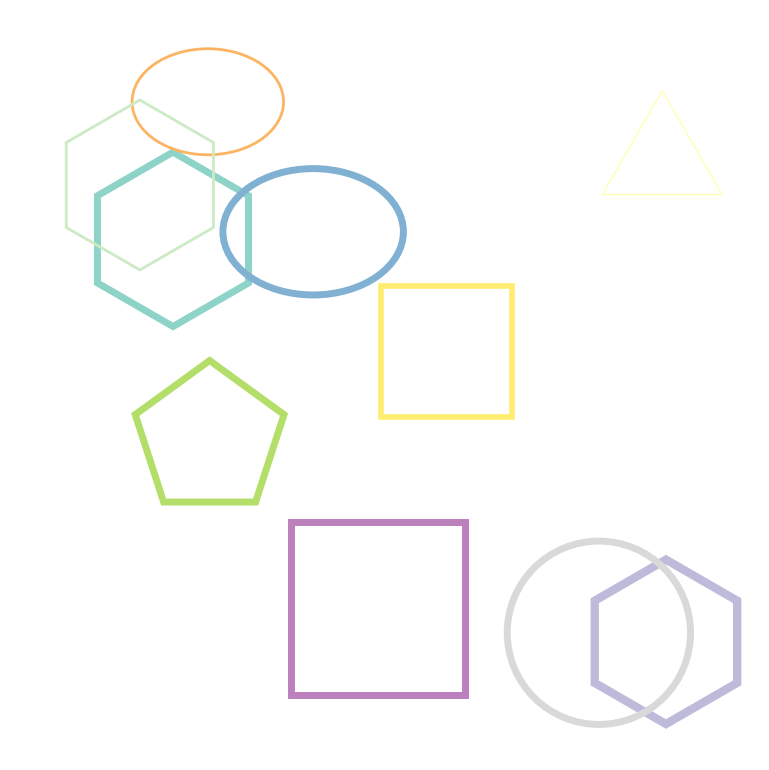[{"shape": "hexagon", "thickness": 2.5, "radius": 0.57, "center": [0.225, 0.689]}, {"shape": "triangle", "thickness": 0.5, "radius": 0.45, "center": [0.86, 0.792]}, {"shape": "hexagon", "thickness": 3, "radius": 0.53, "center": [0.865, 0.166]}, {"shape": "oval", "thickness": 2.5, "radius": 0.59, "center": [0.407, 0.699]}, {"shape": "oval", "thickness": 1, "radius": 0.49, "center": [0.27, 0.868]}, {"shape": "pentagon", "thickness": 2.5, "radius": 0.51, "center": [0.272, 0.43]}, {"shape": "circle", "thickness": 2.5, "radius": 0.6, "center": [0.778, 0.178]}, {"shape": "square", "thickness": 2.5, "radius": 0.56, "center": [0.491, 0.21]}, {"shape": "hexagon", "thickness": 1, "radius": 0.55, "center": [0.182, 0.76]}, {"shape": "square", "thickness": 2, "radius": 0.42, "center": [0.58, 0.544]}]